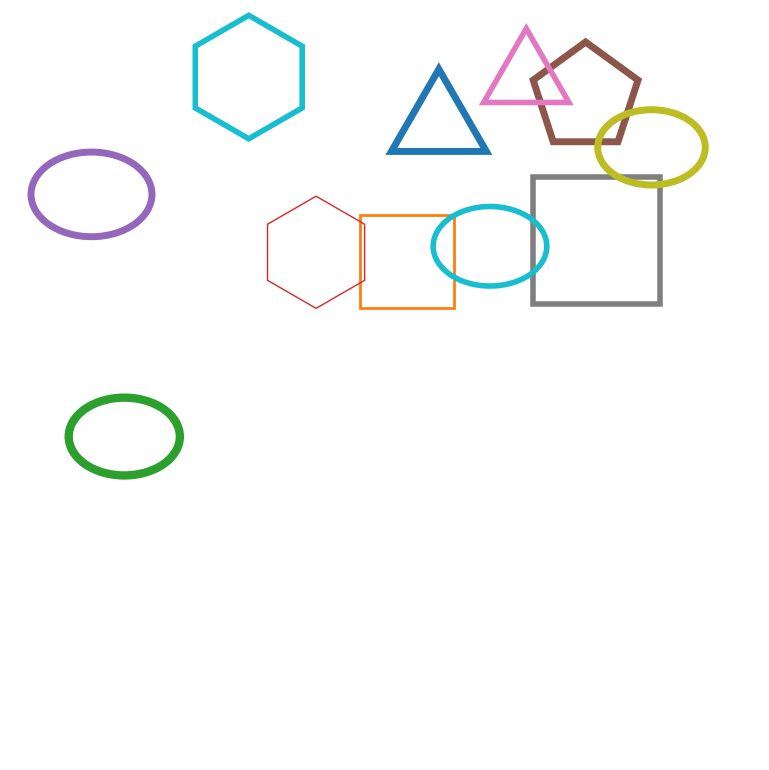[{"shape": "triangle", "thickness": 2.5, "radius": 0.36, "center": [0.57, 0.839]}, {"shape": "square", "thickness": 1, "radius": 0.3, "center": [0.529, 0.66]}, {"shape": "oval", "thickness": 3, "radius": 0.36, "center": [0.161, 0.433]}, {"shape": "hexagon", "thickness": 0.5, "radius": 0.36, "center": [0.411, 0.672]}, {"shape": "oval", "thickness": 2.5, "radius": 0.39, "center": [0.119, 0.748]}, {"shape": "pentagon", "thickness": 2.5, "radius": 0.36, "center": [0.761, 0.874]}, {"shape": "triangle", "thickness": 2, "radius": 0.32, "center": [0.683, 0.899]}, {"shape": "square", "thickness": 2, "radius": 0.41, "center": [0.775, 0.688]}, {"shape": "oval", "thickness": 2.5, "radius": 0.35, "center": [0.846, 0.809]}, {"shape": "hexagon", "thickness": 2, "radius": 0.4, "center": [0.323, 0.9]}, {"shape": "oval", "thickness": 2, "radius": 0.37, "center": [0.636, 0.68]}]